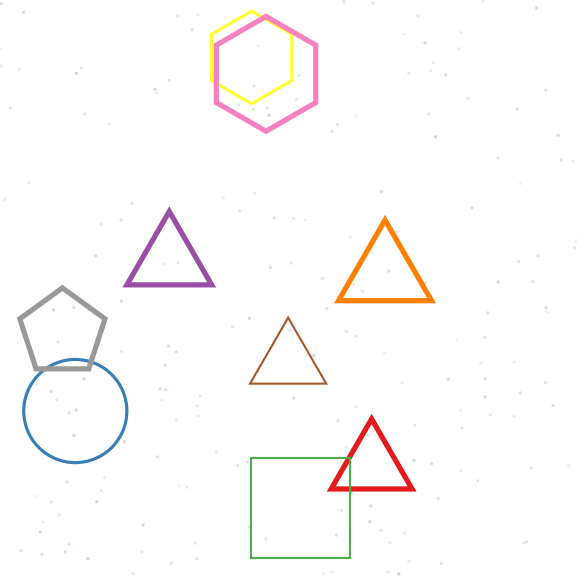[{"shape": "triangle", "thickness": 2.5, "radius": 0.4, "center": [0.643, 0.193]}, {"shape": "circle", "thickness": 1.5, "radius": 0.45, "center": [0.13, 0.287]}, {"shape": "square", "thickness": 1, "radius": 0.43, "center": [0.52, 0.12]}, {"shape": "triangle", "thickness": 2.5, "radius": 0.42, "center": [0.293, 0.548]}, {"shape": "triangle", "thickness": 2.5, "radius": 0.47, "center": [0.667, 0.525]}, {"shape": "hexagon", "thickness": 1.5, "radius": 0.4, "center": [0.436, 0.9]}, {"shape": "triangle", "thickness": 1, "radius": 0.38, "center": [0.499, 0.373]}, {"shape": "hexagon", "thickness": 2.5, "radius": 0.5, "center": [0.461, 0.871]}, {"shape": "pentagon", "thickness": 2.5, "radius": 0.39, "center": [0.108, 0.423]}]